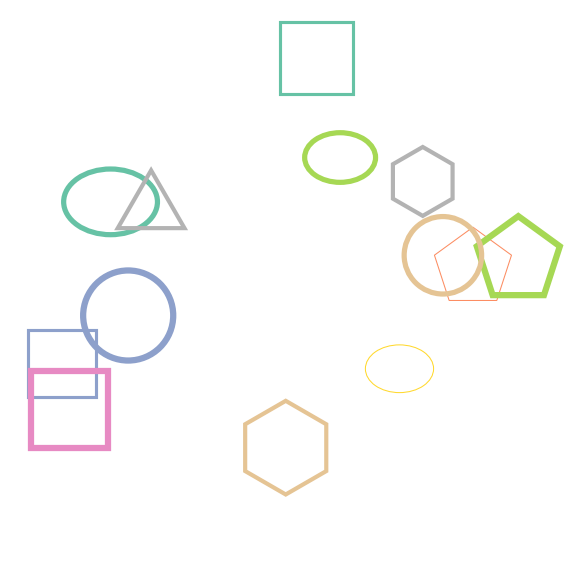[{"shape": "oval", "thickness": 2.5, "radius": 0.41, "center": [0.191, 0.65]}, {"shape": "square", "thickness": 1.5, "radius": 0.31, "center": [0.548, 0.899]}, {"shape": "pentagon", "thickness": 0.5, "radius": 0.35, "center": [0.819, 0.536]}, {"shape": "square", "thickness": 1.5, "radius": 0.29, "center": [0.107, 0.37]}, {"shape": "circle", "thickness": 3, "radius": 0.39, "center": [0.222, 0.453]}, {"shape": "square", "thickness": 3, "radius": 0.33, "center": [0.12, 0.29]}, {"shape": "oval", "thickness": 2.5, "radius": 0.31, "center": [0.589, 0.726]}, {"shape": "pentagon", "thickness": 3, "radius": 0.38, "center": [0.897, 0.549]}, {"shape": "oval", "thickness": 0.5, "radius": 0.3, "center": [0.692, 0.361]}, {"shape": "hexagon", "thickness": 2, "radius": 0.41, "center": [0.495, 0.224]}, {"shape": "circle", "thickness": 2.5, "radius": 0.34, "center": [0.767, 0.557]}, {"shape": "hexagon", "thickness": 2, "radius": 0.3, "center": [0.732, 0.685]}, {"shape": "triangle", "thickness": 2, "radius": 0.33, "center": [0.262, 0.637]}]